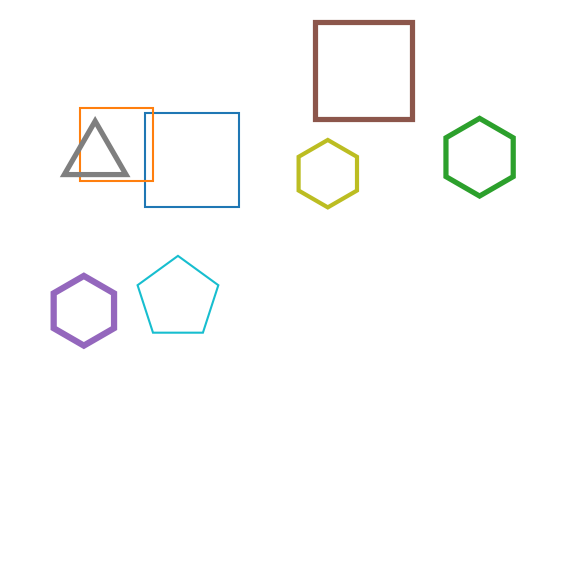[{"shape": "square", "thickness": 1, "radius": 0.41, "center": [0.333, 0.721]}, {"shape": "square", "thickness": 1, "radius": 0.32, "center": [0.201, 0.749]}, {"shape": "hexagon", "thickness": 2.5, "radius": 0.34, "center": [0.83, 0.727]}, {"shape": "hexagon", "thickness": 3, "radius": 0.3, "center": [0.145, 0.461]}, {"shape": "square", "thickness": 2.5, "radius": 0.42, "center": [0.629, 0.877]}, {"shape": "triangle", "thickness": 2.5, "radius": 0.31, "center": [0.165, 0.728]}, {"shape": "hexagon", "thickness": 2, "radius": 0.29, "center": [0.568, 0.698]}, {"shape": "pentagon", "thickness": 1, "radius": 0.37, "center": [0.308, 0.483]}]